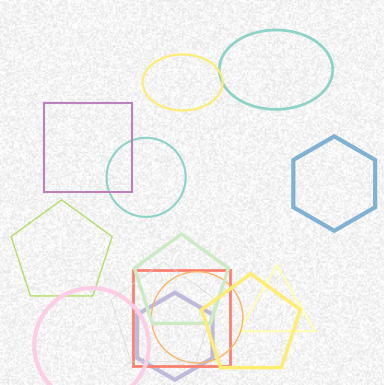[{"shape": "circle", "thickness": 1.5, "radius": 0.51, "center": [0.379, 0.539]}, {"shape": "oval", "thickness": 2, "radius": 0.74, "center": [0.717, 0.819]}, {"shape": "triangle", "thickness": 1.5, "radius": 0.57, "center": [0.719, 0.197]}, {"shape": "hexagon", "thickness": 3, "radius": 0.57, "center": [0.454, 0.127]}, {"shape": "square", "thickness": 2, "radius": 0.63, "center": [0.472, 0.174]}, {"shape": "hexagon", "thickness": 3, "radius": 0.61, "center": [0.868, 0.523]}, {"shape": "circle", "thickness": 1, "radius": 0.59, "center": [0.512, 0.176]}, {"shape": "pentagon", "thickness": 1, "radius": 0.69, "center": [0.16, 0.343]}, {"shape": "circle", "thickness": 3, "radius": 0.74, "center": [0.238, 0.103]}, {"shape": "pentagon", "thickness": 0.5, "radius": 0.72, "center": [0.425, 0.177]}, {"shape": "square", "thickness": 1.5, "radius": 0.57, "center": [0.228, 0.617]}, {"shape": "pentagon", "thickness": 2.5, "radius": 0.64, "center": [0.471, 0.264]}, {"shape": "oval", "thickness": 1.5, "radius": 0.52, "center": [0.474, 0.786]}, {"shape": "pentagon", "thickness": 2.5, "radius": 0.67, "center": [0.652, 0.154]}]